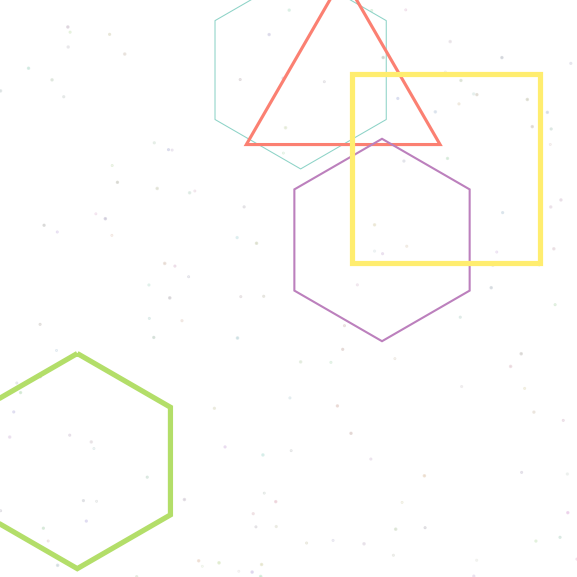[{"shape": "hexagon", "thickness": 0.5, "radius": 0.86, "center": [0.521, 0.878]}, {"shape": "triangle", "thickness": 1.5, "radius": 0.97, "center": [0.594, 0.846]}, {"shape": "hexagon", "thickness": 2.5, "radius": 0.93, "center": [0.134, 0.201]}, {"shape": "hexagon", "thickness": 1, "radius": 0.88, "center": [0.661, 0.584]}, {"shape": "square", "thickness": 2.5, "radius": 0.82, "center": [0.772, 0.707]}]